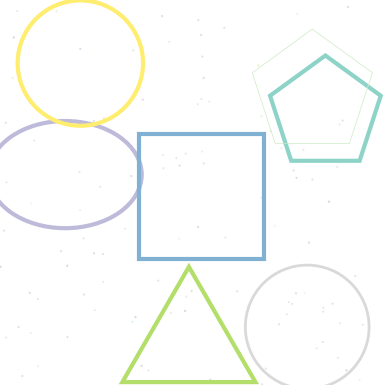[{"shape": "pentagon", "thickness": 3, "radius": 0.76, "center": [0.845, 0.705]}, {"shape": "oval", "thickness": 3, "radius": 0.99, "center": [0.169, 0.546]}, {"shape": "square", "thickness": 3, "radius": 0.81, "center": [0.524, 0.489]}, {"shape": "triangle", "thickness": 3, "radius": 1.0, "center": [0.491, 0.107]}, {"shape": "circle", "thickness": 2, "radius": 0.8, "center": [0.798, 0.151]}, {"shape": "pentagon", "thickness": 0.5, "radius": 0.82, "center": [0.811, 0.76]}, {"shape": "circle", "thickness": 3, "radius": 0.81, "center": [0.209, 0.836]}]